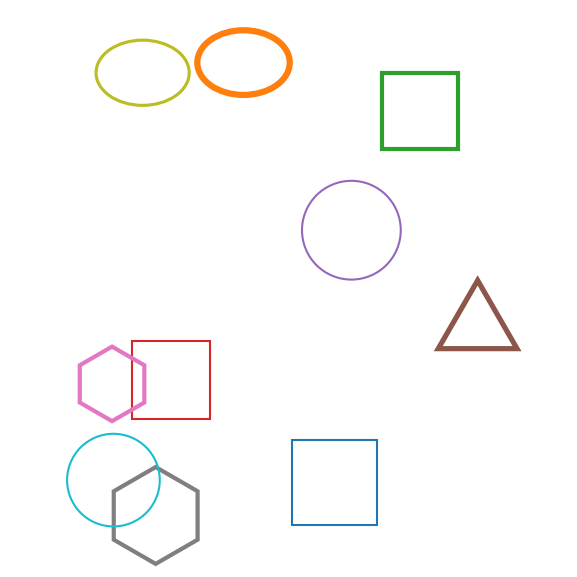[{"shape": "square", "thickness": 1, "radius": 0.37, "center": [0.579, 0.164]}, {"shape": "oval", "thickness": 3, "radius": 0.4, "center": [0.422, 0.891]}, {"shape": "square", "thickness": 2, "radius": 0.33, "center": [0.727, 0.808]}, {"shape": "square", "thickness": 1, "radius": 0.34, "center": [0.296, 0.341]}, {"shape": "circle", "thickness": 1, "radius": 0.43, "center": [0.608, 0.601]}, {"shape": "triangle", "thickness": 2.5, "radius": 0.39, "center": [0.827, 0.435]}, {"shape": "hexagon", "thickness": 2, "radius": 0.32, "center": [0.194, 0.334]}, {"shape": "hexagon", "thickness": 2, "radius": 0.42, "center": [0.27, 0.107]}, {"shape": "oval", "thickness": 1.5, "radius": 0.4, "center": [0.247, 0.873]}, {"shape": "circle", "thickness": 1, "radius": 0.4, "center": [0.196, 0.168]}]